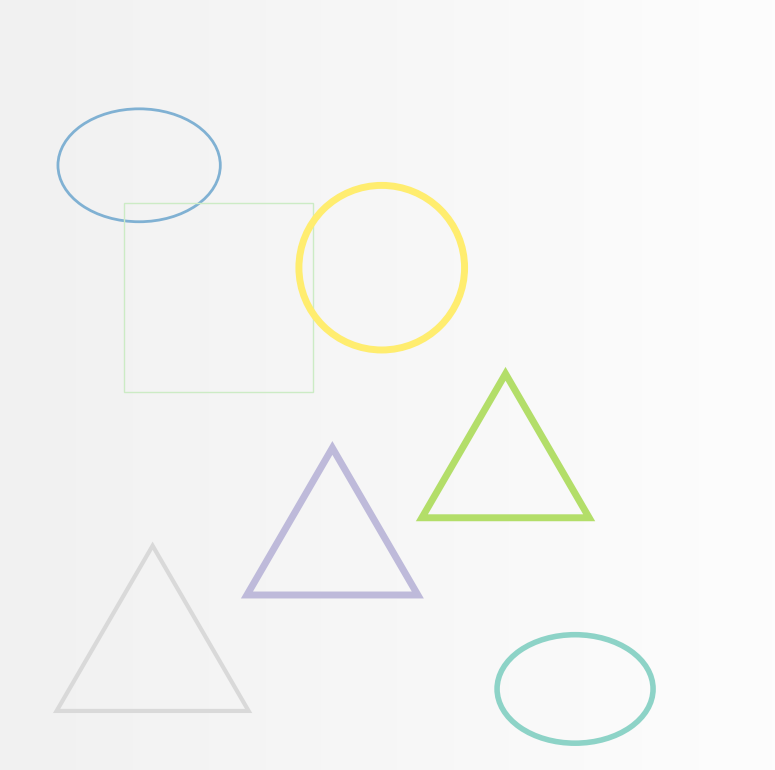[{"shape": "oval", "thickness": 2, "radius": 0.5, "center": [0.742, 0.105]}, {"shape": "triangle", "thickness": 2.5, "radius": 0.64, "center": [0.429, 0.291]}, {"shape": "oval", "thickness": 1, "radius": 0.52, "center": [0.18, 0.785]}, {"shape": "triangle", "thickness": 2.5, "radius": 0.62, "center": [0.652, 0.39]}, {"shape": "triangle", "thickness": 1.5, "radius": 0.72, "center": [0.197, 0.148]}, {"shape": "square", "thickness": 0.5, "radius": 0.61, "center": [0.282, 0.614]}, {"shape": "circle", "thickness": 2.5, "radius": 0.53, "center": [0.493, 0.652]}]